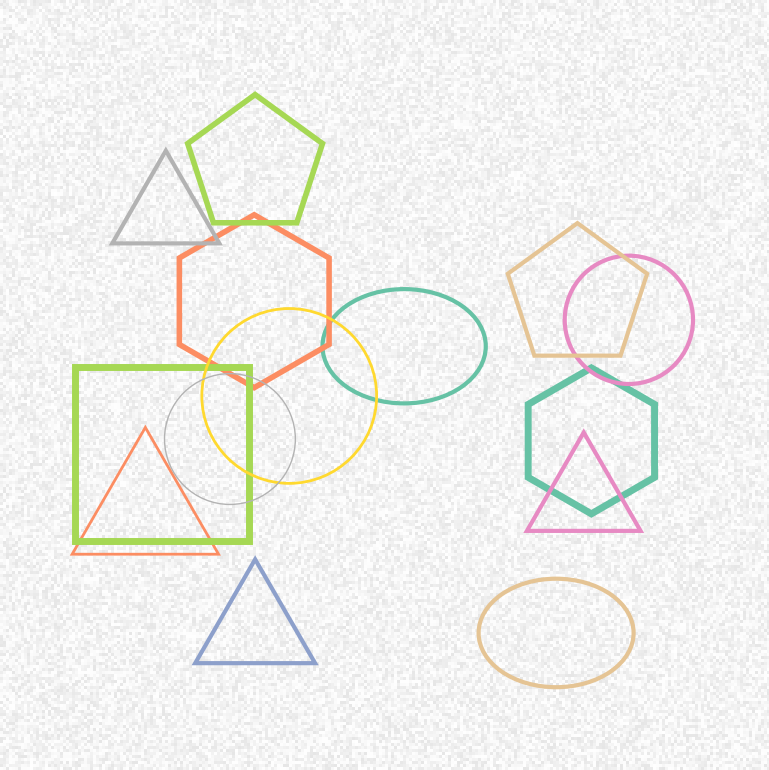[{"shape": "oval", "thickness": 1.5, "radius": 0.53, "center": [0.525, 0.55]}, {"shape": "hexagon", "thickness": 2.5, "radius": 0.47, "center": [0.768, 0.427]}, {"shape": "hexagon", "thickness": 2, "radius": 0.56, "center": [0.33, 0.609]}, {"shape": "triangle", "thickness": 1, "radius": 0.55, "center": [0.189, 0.335]}, {"shape": "triangle", "thickness": 1.5, "radius": 0.45, "center": [0.331, 0.184]}, {"shape": "circle", "thickness": 1.5, "radius": 0.42, "center": [0.817, 0.585]}, {"shape": "triangle", "thickness": 1.5, "radius": 0.43, "center": [0.758, 0.353]}, {"shape": "square", "thickness": 2.5, "radius": 0.57, "center": [0.21, 0.41]}, {"shape": "pentagon", "thickness": 2, "radius": 0.46, "center": [0.331, 0.785]}, {"shape": "circle", "thickness": 1, "radius": 0.57, "center": [0.376, 0.486]}, {"shape": "pentagon", "thickness": 1.5, "radius": 0.48, "center": [0.75, 0.615]}, {"shape": "oval", "thickness": 1.5, "radius": 0.5, "center": [0.722, 0.178]}, {"shape": "triangle", "thickness": 1.5, "radius": 0.4, "center": [0.215, 0.724]}, {"shape": "circle", "thickness": 0.5, "radius": 0.42, "center": [0.299, 0.43]}]